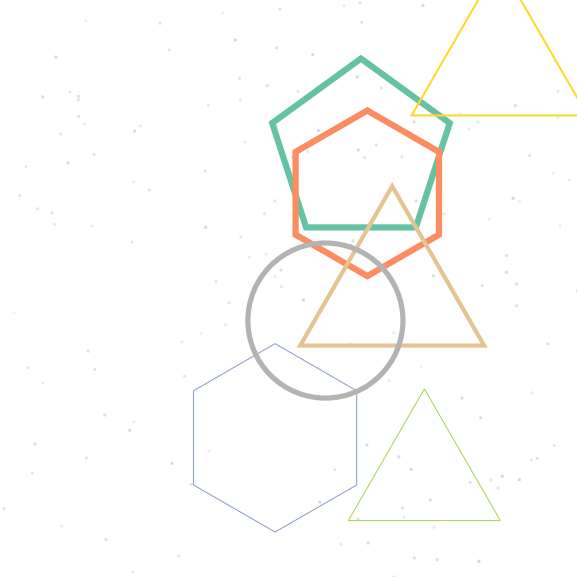[{"shape": "pentagon", "thickness": 3, "radius": 0.81, "center": [0.625, 0.736]}, {"shape": "hexagon", "thickness": 3, "radius": 0.72, "center": [0.636, 0.664]}, {"shape": "hexagon", "thickness": 0.5, "radius": 0.82, "center": [0.476, 0.241]}, {"shape": "triangle", "thickness": 0.5, "radius": 0.76, "center": [0.735, 0.174]}, {"shape": "triangle", "thickness": 1, "radius": 0.88, "center": [0.865, 0.887]}, {"shape": "triangle", "thickness": 2, "radius": 0.92, "center": [0.679, 0.493]}, {"shape": "circle", "thickness": 2.5, "radius": 0.67, "center": [0.563, 0.444]}]